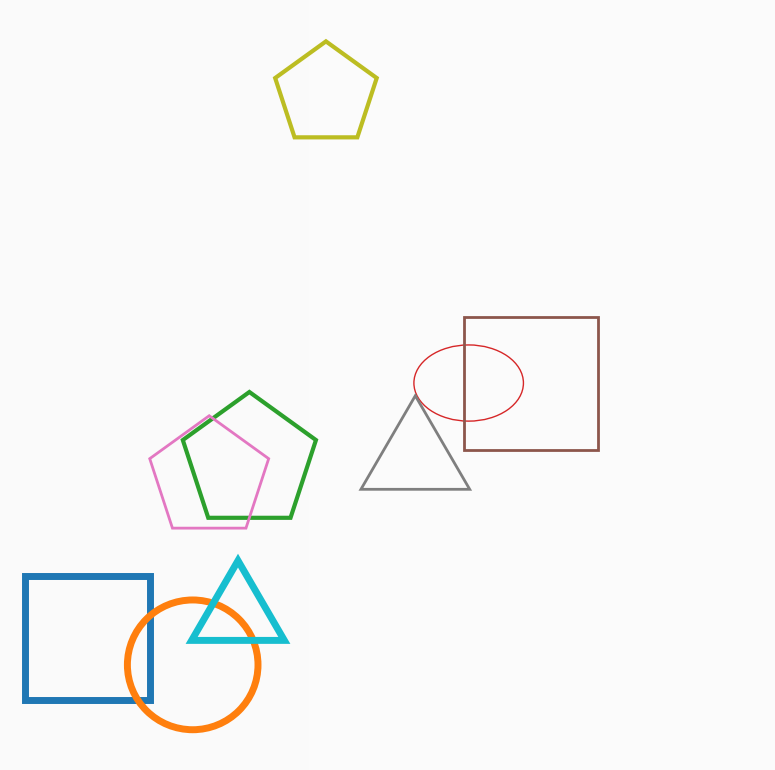[{"shape": "square", "thickness": 2.5, "radius": 0.4, "center": [0.113, 0.171]}, {"shape": "circle", "thickness": 2.5, "radius": 0.42, "center": [0.249, 0.137]}, {"shape": "pentagon", "thickness": 1.5, "radius": 0.45, "center": [0.322, 0.401]}, {"shape": "oval", "thickness": 0.5, "radius": 0.35, "center": [0.605, 0.503]}, {"shape": "square", "thickness": 1, "radius": 0.43, "center": [0.685, 0.502]}, {"shape": "pentagon", "thickness": 1, "radius": 0.4, "center": [0.27, 0.379]}, {"shape": "triangle", "thickness": 1, "radius": 0.41, "center": [0.536, 0.405]}, {"shape": "pentagon", "thickness": 1.5, "radius": 0.34, "center": [0.421, 0.877]}, {"shape": "triangle", "thickness": 2.5, "radius": 0.35, "center": [0.307, 0.203]}]